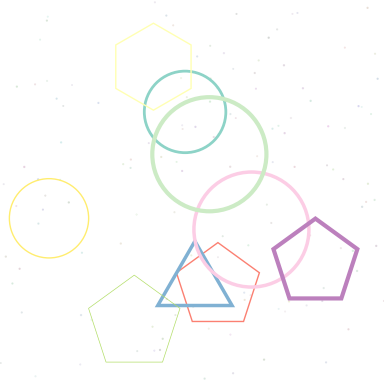[{"shape": "circle", "thickness": 2, "radius": 0.53, "center": [0.481, 0.709]}, {"shape": "hexagon", "thickness": 1, "radius": 0.56, "center": [0.399, 0.827]}, {"shape": "pentagon", "thickness": 1, "radius": 0.57, "center": [0.566, 0.257]}, {"shape": "triangle", "thickness": 2.5, "radius": 0.56, "center": [0.506, 0.262]}, {"shape": "pentagon", "thickness": 0.5, "radius": 0.62, "center": [0.349, 0.16]}, {"shape": "circle", "thickness": 2.5, "radius": 0.75, "center": [0.653, 0.404]}, {"shape": "pentagon", "thickness": 3, "radius": 0.57, "center": [0.819, 0.318]}, {"shape": "circle", "thickness": 3, "radius": 0.74, "center": [0.544, 0.599]}, {"shape": "circle", "thickness": 1, "radius": 0.51, "center": [0.127, 0.433]}]